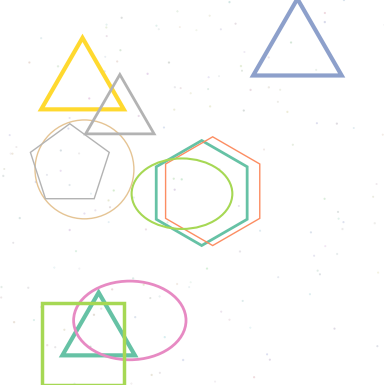[{"shape": "triangle", "thickness": 3, "radius": 0.54, "center": [0.256, 0.131]}, {"shape": "hexagon", "thickness": 2, "radius": 0.68, "center": [0.524, 0.499]}, {"shape": "hexagon", "thickness": 1, "radius": 0.71, "center": [0.552, 0.503]}, {"shape": "triangle", "thickness": 3, "radius": 0.66, "center": [0.772, 0.87]}, {"shape": "oval", "thickness": 2, "radius": 0.73, "center": [0.337, 0.168]}, {"shape": "oval", "thickness": 1.5, "radius": 0.65, "center": [0.473, 0.497]}, {"shape": "square", "thickness": 2.5, "radius": 0.53, "center": [0.216, 0.107]}, {"shape": "triangle", "thickness": 3, "radius": 0.62, "center": [0.214, 0.778]}, {"shape": "circle", "thickness": 1, "radius": 0.64, "center": [0.219, 0.56]}, {"shape": "pentagon", "thickness": 1, "radius": 0.54, "center": [0.181, 0.571]}, {"shape": "triangle", "thickness": 2, "radius": 0.51, "center": [0.311, 0.704]}]